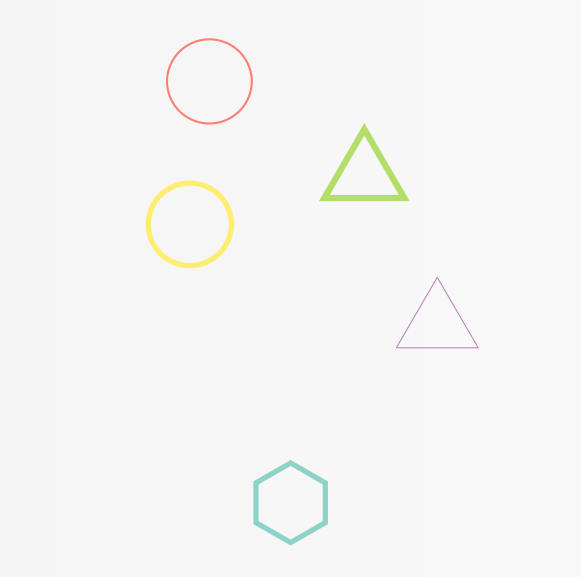[{"shape": "hexagon", "thickness": 2.5, "radius": 0.34, "center": [0.5, 0.129]}, {"shape": "circle", "thickness": 1, "radius": 0.36, "center": [0.36, 0.858]}, {"shape": "triangle", "thickness": 3, "radius": 0.4, "center": [0.627, 0.696]}, {"shape": "triangle", "thickness": 0.5, "radius": 0.41, "center": [0.752, 0.438]}, {"shape": "circle", "thickness": 2.5, "radius": 0.36, "center": [0.327, 0.611]}]